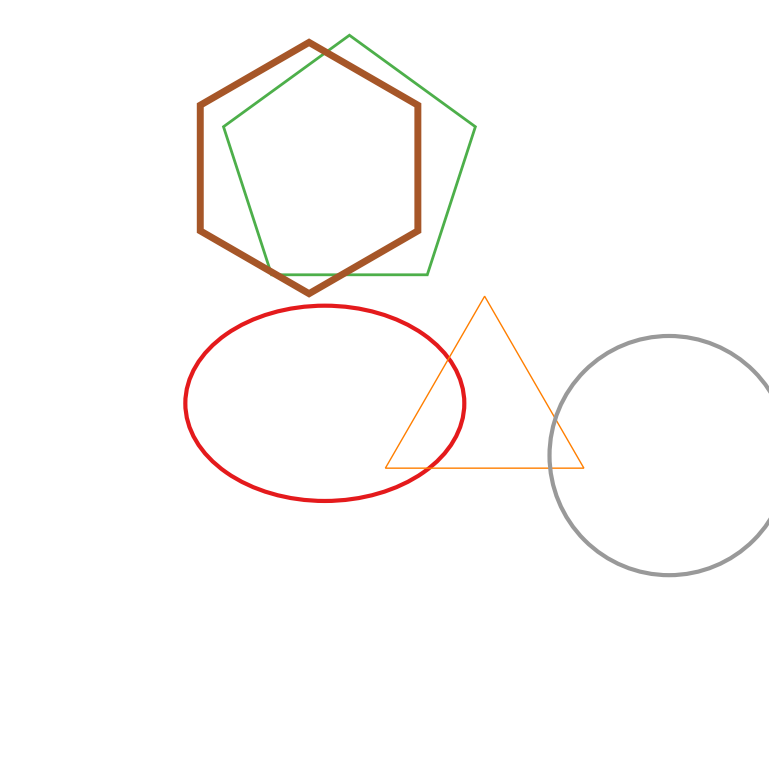[{"shape": "oval", "thickness": 1.5, "radius": 0.91, "center": [0.422, 0.476]}, {"shape": "pentagon", "thickness": 1, "radius": 0.86, "center": [0.454, 0.782]}, {"shape": "triangle", "thickness": 0.5, "radius": 0.74, "center": [0.629, 0.466]}, {"shape": "hexagon", "thickness": 2.5, "radius": 0.82, "center": [0.401, 0.782]}, {"shape": "circle", "thickness": 1.5, "radius": 0.78, "center": [0.869, 0.408]}]